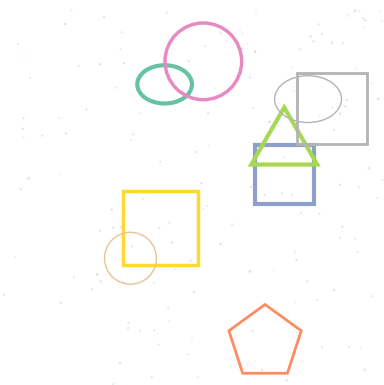[{"shape": "oval", "thickness": 3, "radius": 0.36, "center": [0.428, 0.781]}, {"shape": "pentagon", "thickness": 2, "radius": 0.49, "center": [0.688, 0.11]}, {"shape": "square", "thickness": 3, "radius": 0.38, "center": [0.738, 0.546]}, {"shape": "circle", "thickness": 2.5, "radius": 0.5, "center": [0.528, 0.841]}, {"shape": "triangle", "thickness": 3, "radius": 0.49, "center": [0.738, 0.622]}, {"shape": "square", "thickness": 2.5, "radius": 0.48, "center": [0.417, 0.408]}, {"shape": "circle", "thickness": 1, "radius": 0.34, "center": [0.339, 0.329]}, {"shape": "oval", "thickness": 1, "radius": 0.43, "center": [0.8, 0.743]}, {"shape": "square", "thickness": 2, "radius": 0.46, "center": [0.863, 0.717]}]